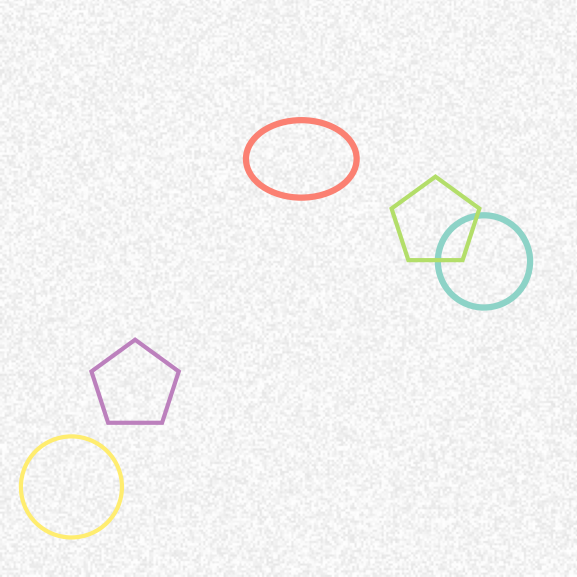[{"shape": "circle", "thickness": 3, "radius": 0.4, "center": [0.838, 0.546]}, {"shape": "oval", "thickness": 3, "radius": 0.48, "center": [0.522, 0.724]}, {"shape": "pentagon", "thickness": 2, "radius": 0.4, "center": [0.754, 0.613]}, {"shape": "pentagon", "thickness": 2, "radius": 0.4, "center": [0.234, 0.331]}, {"shape": "circle", "thickness": 2, "radius": 0.44, "center": [0.124, 0.156]}]